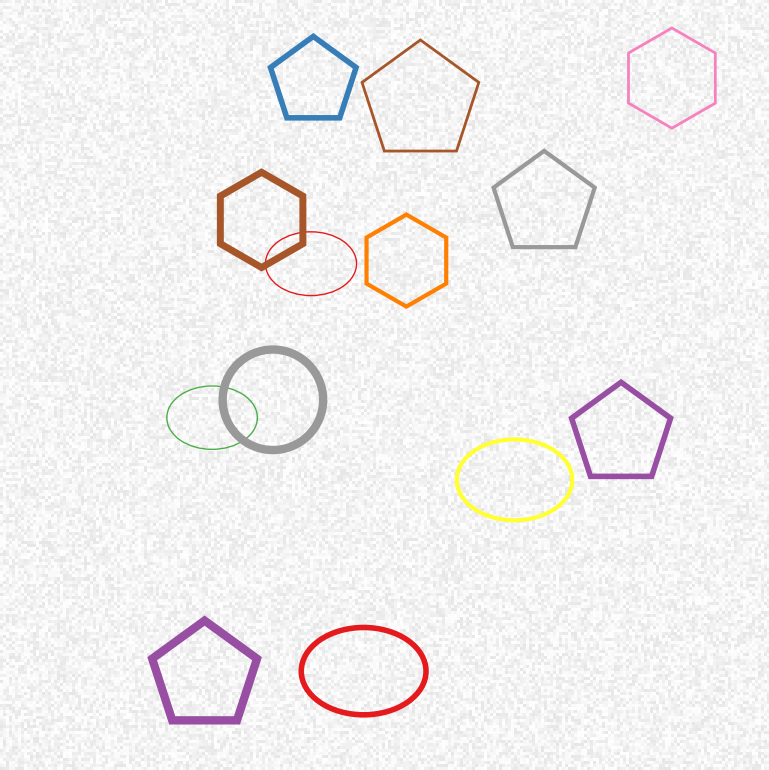[{"shape": "oval", "thickness": 2, "radius": 0.41, "center": [0.472, 0.128]}, {"shape": "oval", "thickness": 0.5, "radius": 0.3, "center": [0.404, 0.658]}, {"shape": "pentagon", "thickness": 2, "radius": 0.29, "center": [0.407, 0.894]}, {"shape": "oval", "thickness": 0.5, "radius": 0.29, "center": [0.275, 0.458]}, {"shape": "pentagon", "thickness": 2, "radius": 0.34, "center": [0.807, 0.436]}, {"shape": "pentagon", "thickness": 3, "radius": 0.36, "center": [0.266, 0.122]}, {"shape": "hexagon", "thickness": 1.5, "radius": 0.3, "center": [0.528, 0.662]}, {"shape": "oval", "thickness": 1.5, "radius": 0.38, "center": [0.668, 0.377]}, {"shape": "hexagon", "thickness": 2.5, "radius": 0.31, "center": [0.34, 0.714]}, {"shape": "pentagon", "thickness": 1, "radius": 0.4, "center": [0.546, 0.868]}, {"shape": "hexagon", "thickness": 1, "radius": 0.33, "center": [0.873, 0.899]}, {"shape": "circle", "thickness": 3, "radius": 0.33, "center": [0.354, 0.481]}, {"shape": "pentagon", "thickness": 1.5, "radius": 0.35, "center": [0.707, 0.735]}]